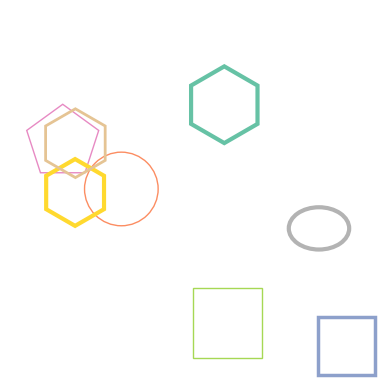[{"shape": "hexagon", "thickness": 3, "radius": 0.5, "center": [0.583, 0.728]}, {"shape": "circle", "thickness": 1, "radius": 0.48, "center": [0.315, 0.509]}, {"shape": "square", "thickness": 2.5, "radius": 0.37, "center": [0.899, 0.101]}, {"shape": "pentagon", "thickness": 1, "radius": 0.49, "center": [0.163, 0.631]}, {"shape": "square", "thickness": 1, "radius": 0.45, "center": [0.591, 0.162]}, {"shape": "hexagon", "thickness": 3, "radius": 0.43, "center": [0.195, 0.5]}, {"shape": "hexagon", "thickness": 2, "radius": 0.45, "center": [0.196, 0.628]}, {"shape": "oval", "thickness": 3, "radius": 0.39, "center": [0.829, 0.407]}]